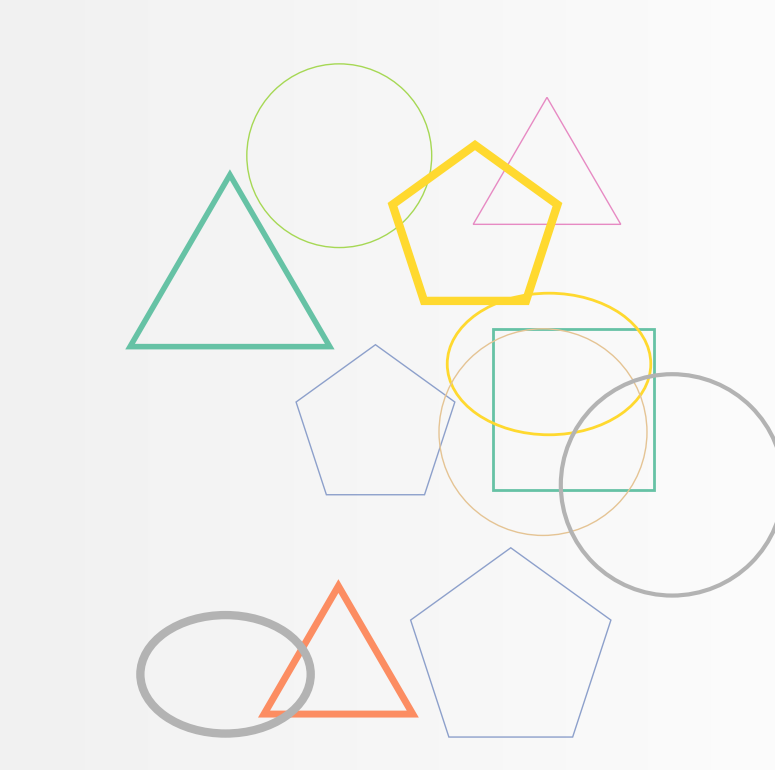[{"shape": "triangle", "thickness": 2, "radius": 0.74, "center": [0.297, 0.624]}, {"shape": "square", "thickness": 1, "radius": 0.52, "center": [0.74, 0.468]}, {"shape": "triangle", "thickness": 2.5, "radius": 0.55, "center": [0.437, 0.128]}, {"shape": "pentagon", "thickness": 0.5, "radius": 0.68, "center": [0.659, 0.153]}, {"shape": "pentagon", "thickness": 0.5, "radius": 0.54, "center": [0.484, 0.445]}, {"shape": "triangle", "thickness": 0.5, "radius": 0.55, "center": [0.706, 0.764]}, {"shape": "circle", "thickness": 0.5, "radius": 0.6, "center": [0.438, 0.798]}, {"shape": "pentagon", "thickness": 3, "radius": 0.56, "center": [0.613, 0.7]}, {"shape": "oval", "thickness": 1, "radius": 0.66, "center": [0.708, 0.527]}, {"shape": "circle", "thickness": 0.5, "radius": 0.67, "center": [0.701, 0.439]}, {"shape": "oval", "thickness": 3, "radius": 0.55, "center": [0.291, 0.124]}, {"shape": "circle", "thickness": 1.5, "radius": 0.72, "center": [0.867, 0.37]}]